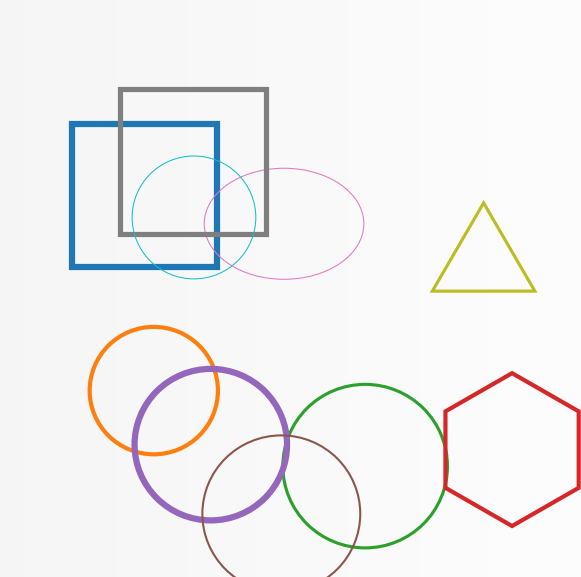[{"shape": "square", "thickness": 3, "radius": 0.62, "center": [0.248, 0.66]}, {"shape": "circle", "thickness": 2, "radius": 0.55, "center": [0.265, 0.323]}, {"shape": "circle", "thickness": 1.5, "radius": 0.71, "center": [0.628, 0.192]}, {"shape": "hexagon", "thickness": 2, "radius": 0.66, "center": [0.881, 0.221]}, {"shape": "circle", "thickness": 3, "radius": 0.66, "center": [0.363, 0.229]}, {"shape": "circle", "thickness": 1, "radius": 0.68, "center": [0.484, 0.109]}, {"shape": "oval", "thickness": 0.5, "radius": 0.69, "center": [0.489, 0.612]}, {"shape": "square", "thickness": 2.5, "radius": 0.63, "center": [0.331, 0.719]}, {"shape": "triangle", "thickness": 1.5, "radius": 0.51, "center": [0.832, 0.546]}, {"shape": "circle", "thickness": 0.5, "radius": 0.53, "center": [0.334, 0.623]}]